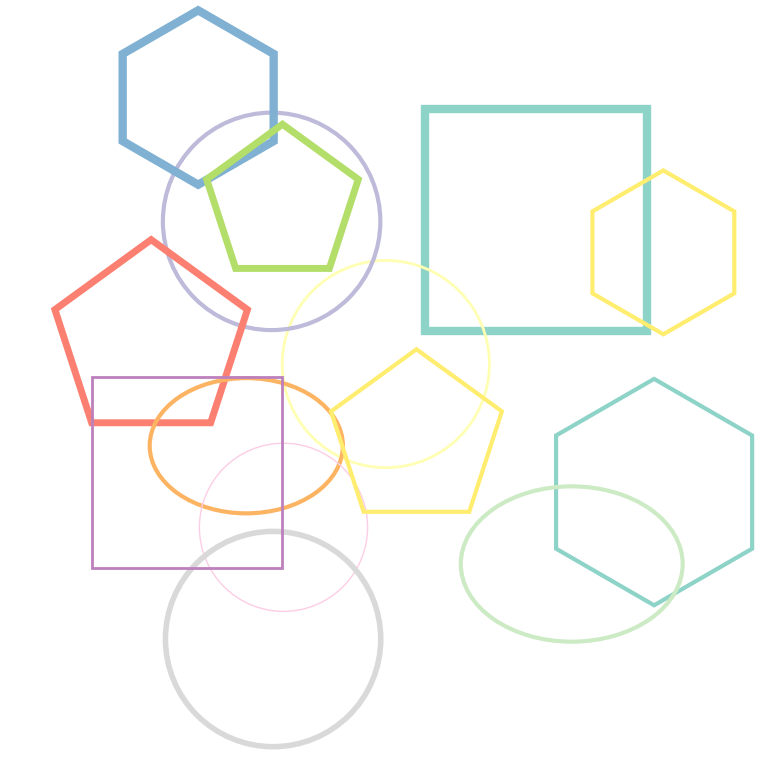[{"shape": "square", "thickness": 3, "radius": 0.72, "center": [0.696, 0.714]}, {"shape": "hexagon", "thickness": 1.5, "radius": 0.74, "center": [0.849, 0.361]}, {"shape": "circle", "thickness": 1, "radius": 0.67, "center": [0.501, 0.527]}, {"shape": "circle", "thickness": 1.5, "radius": 0.71, "center": [0.353, 0.713]}, {"shape": "pentagon", "thickness": 2.5, "radius": 0.66, "center": [0.196, 0.557]}, {"shape": "hexagon", "thickness": 3, "radius": 0.57, "center": [0.257, 0.873]}, {"shape": "oval", "thickness": 1.5, "radius": 0.63, "center": [0.32, 0.421]}, {"shape": "pentagon", "thickness": 2.5, "radius": 0.52, "center": [0.367, 0.735]}, {"shape": "circle", "thickness": 0.5, "radius": 0.55, "center": [0.368, 0.315]}, {"shape": "circle", "thickness": 2, "radius": 0.7, "center": [0.355, 0.17]}, {"shape": "square", "thickness": 1, "radius": 0.62, "center": [0.243, 0.386]}, {"shape": "oval", "thickness": 1.5, "radius": 0.72, "center": [0.743, 0.268]}, {"shape": "hexagon", "thickness": 1.5, "radius": 0.53, "center": [0.862, 0.672]}, {"shape": "pentagon", "thickness": 1.5, "radius": 0.58, "center": [0.541, 0.43]}]